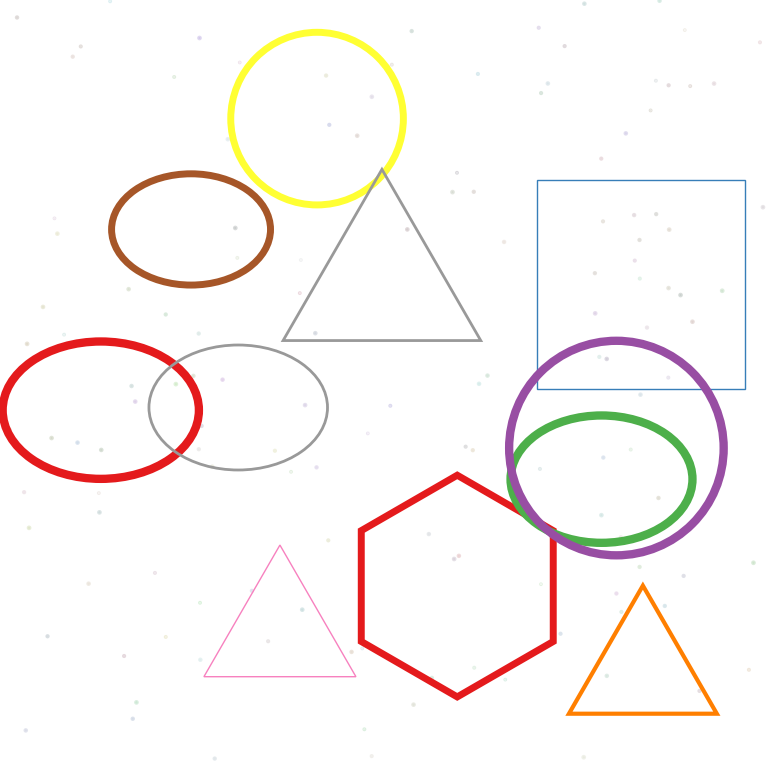[{"shape": "hexagon", "thickness": 2.5, "radius": 0.72, "center": [0.594, 0.239]}, {"shape": "oval", "thickness": 3, "radius": 0.64, "center": [0.131, 0.467]}, {"shape": "square", "thickness": 0.5, "radius": 0.68, "center": [0.832, 0.631]}, {"shape": "oval", "thickness": 3, "radius": 0.59, "center": [0.781, 0.378]}, {"shape": "circle", "thickness": 3, "radius": 0.7, "center": [0.801, 0.418]}, {"shape": "triangle", "thickness": 1.5, "radius": 0.55, "center": [0.835, 0.129]}, {"shape": "circle", "thickness": 2.5, "radius": 0.56, "center": [0.412, 0.846]}, {"shape": "oval", "thickness": 2.5, "radius": 0.52, "center": [0.248, 0.702]}, {"shape": "triangle", "thickness": 0.5, "radius": 0.57, "center": [0.364, 0.178]}, {"shape": "oval", "thickness": 1, "radius": 0.58, "center": [0.309, 0.471]}, {"shape": "triangle", "thickness": 1, "radius": 0.74, "center": [0.496, 0.632]}]